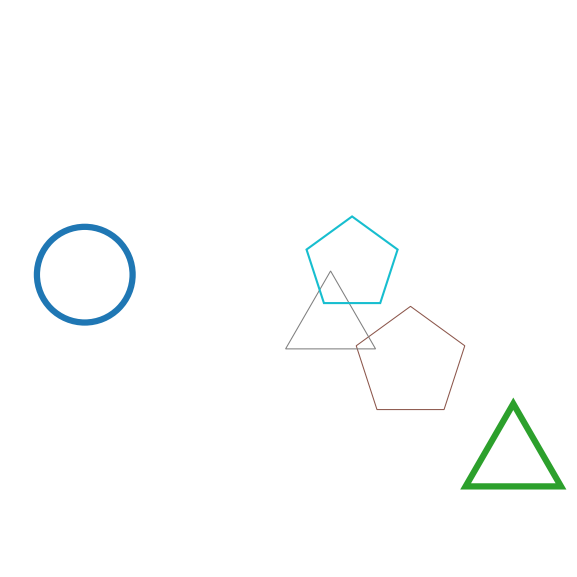[{"shape": "circle", "thickness": 3, "radius": 0.41, "center": [0.147, 0.524]}, {"shape": "triangle", "thickness": 3, "radius": 0.48, "center": [0.889, 0.205]}, {"shape": "pentagon", "thickness": 0.5, "radius": 0.49, "center": [0.711, 0.37]}, {"shape": "triangle", "thickness": 0.5, "radius": 0.45, "center": [0.572, 0.44]}, {"shape": "pentagon", "thickness": 1, "radius": 0.41, "center": [0.61, 0.541]}]